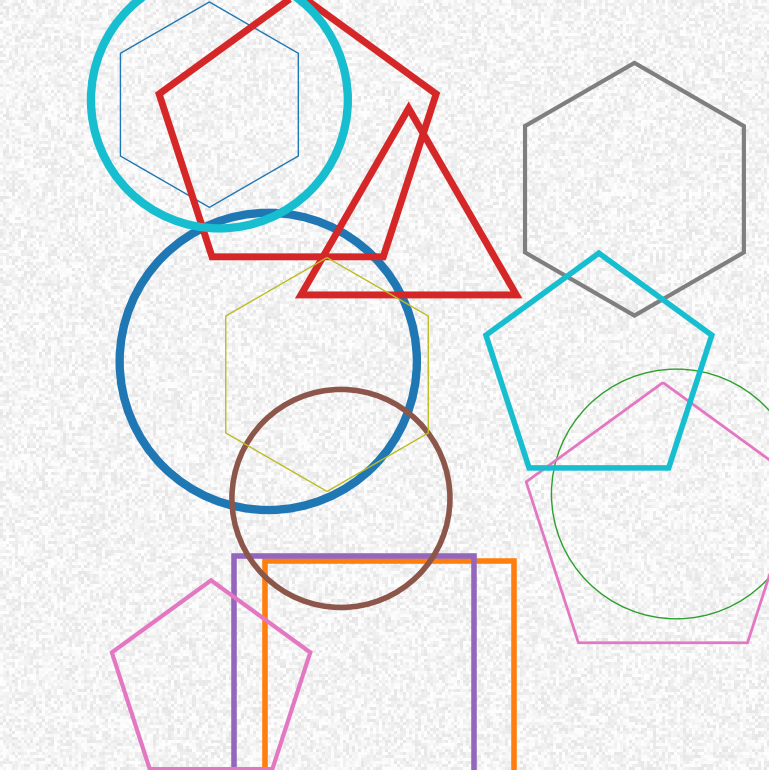[{"shape": "circle", "thickness": 3, "radius": 0.96, "center": [0.348, 0.531]}, {"shape": "hexagon", "thickness": 0.5, "radius": 0.67, "center": [0.272, 0.864]}, {"shape": "square", "thickness": 2, "radius": 0.81, "center": [0.506, 0.11]}, {"shape": "circle", "thickness": 0.5, "radius": 0.81, "center": [0.878, 0.358]}, {"shape": "pentagon", "thickness": 2.5, "radius": 0.95, "center": [0.387, 0.819]}, {"shape": "triangle", "thickness": 2.5, "radius": 0.81, "center": [0.531, 0.698]}, {"shape": "square", "thickness": 2, "radius": 0.78, "center": [0.46, 0.122]}, {"shape": "circle", "thickness": 2, "radius": 0.71, "center": [0.443, 0.353]}, {"shape": "pentagon", "thickness": 1.5, "radius": 0.68, "center": [0.274, 0.111]}, {"shape": "pentagon", "thickness": 1, "radius": 0.93, "center": [0.861, 0.316]}, {"shape": "hexagon", "thickness": 1.5, "radius": 0.82, "center": [0.824, 0.754]}, {"shape": "hexagon", "thickness": 0.5, "radius": 0.76, "center": [0.425, 0.514]}, {"shape": "circle", "thickness": 3, "radius": 0.83, "center": [0.285, 0.87]}, {"shape": "pentagon", "thickness": 2, "radius": 0.77, "center": [0.778, 0.517]}]